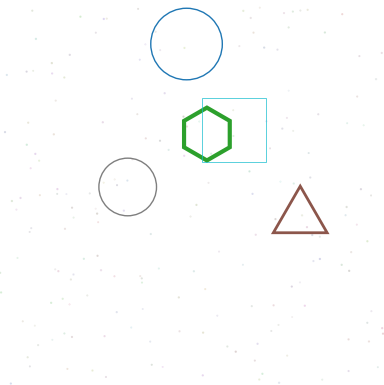[{"shape": "circle", "thickness": 1, "radius": 0.46, "center": [0.485, 0.886]}, {"shape": "hexagon", "thickness": 3, "radius": 0.34, "center": [0.537, 0.652]}, {"shape": "triangle", "thickness": 2, "radius": 0.4, "center": [0.78, 0.436]}, {"shape": "circle", "thickness": 1, "radius": 0.37, "center": [0.332, 0.514]}, {"shape": "square", "thickness": 0.5, "radius": 0.42, "center": [0.607, 0.663]}]